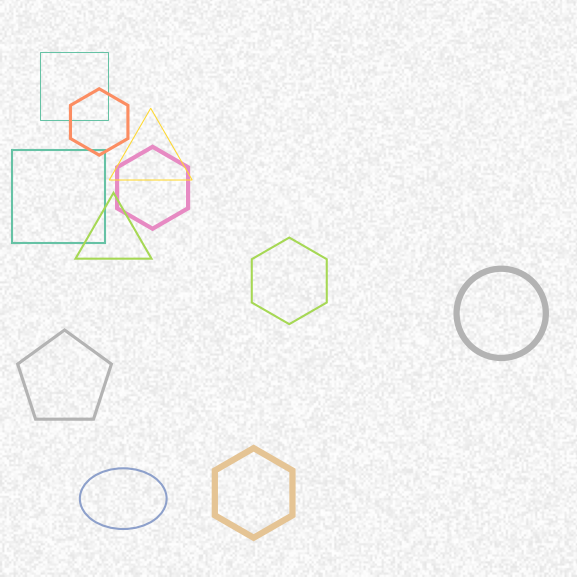[{"shape": "square", "thickness": 0.5, "radius": 0.3, "center": [0.128, 0.85]}, {"shape": "square", "thickness": 1, "radius": 0.4, "center": [0.101, 0.658]}, {"shape": "hexagon", "thickness": 1.5, "radius": 0.29, "center": [0.172, 0.788]}, {"shape": "oval", "thickness": 1, "radius": 0.38, "center": [0.213, 0.136]}, {"shape": "hexagon", "thickness": 2, "radius": 0.35, "center": [0.264, 0.674]}, {"shape": "triangle", "thickness": 1, "radius": 0.38, "center": [0.197, 0.589]}, {"shape": "hexagon", "thickness": 1, "radius": 0.37, "center": [0.501, 0.513]}, {"shape": "triangle", "thickness": 0.5, "radius": 0.41, "center": [0.261, 0.729]}, {"shape": "hexagon", "thickness": 3, "radius": 0.39, "center": [0.439, 0.146]}, {"shape": "circle", "thickness": 3, "radius": 0.39, "center": [0.868, 0.457]}, {"shape": "pentagon", "thickness": 1.5, "radius": 0.43, "center": [0.112, 0.342]}]